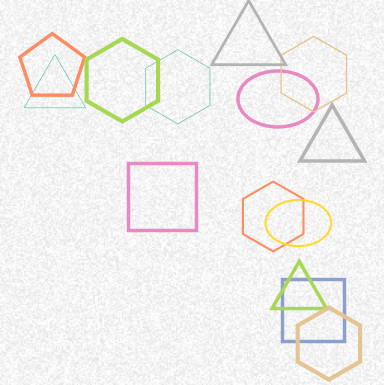[{"shape": "hexagon", "thickness": 0.5, "radius": 0.48, "center": [0.462, 0.774]}, {"shape": "triangle", "thickness": 0.5, "radius": 0.46, "center": [0.143, 0.766]}, {"shape": "pentagon", "thickness": 2.5, "radius": 0.44, "center": [0.136, 0.824]}, {"shape": "hexagon", "thickness": 1.5, "radius": 0.45, "center": [0.71, 0.438]}, {"shape": "square", "thickness": 2.5, "radius": 0.41, "center": [0.813, 0.195]}, {"shape": "oval", "thickness": 2.5, "radius": 0.52, "center": [0.722, 0.743]}, {"shape": "square", "thickness": 2.5, "radius": 0.44, "center": [0.421, 0.49]}, {"shape": "triangle", "thickness": 2.5, "radius": 0.41, "center": [0.777, 0.239]}, {"shape": "hexagon", "thickness": 3, "radius": 0.54, "center": [0.318, 0.792]}, {"shape": "oval", "thickness": 1.5, "radius": 0.43, "center": [0.775, 0.421]}, {"shape": "hexagon", "thickness": 1, "radius": 0.49, "center": [0.815, 0.808]}, {"shape": "hexagon", "thickness": 3, "radius": 0.47, "center": [0.854, 0.108]}, {"shape": "triangle", "thickness": 2.5, "radius": 0.48, "center": [0.863, 0.63]}, {"shape": "triangle", "thickness": 2, "radius": 0.55, "center": [0.646, 0.887]}]